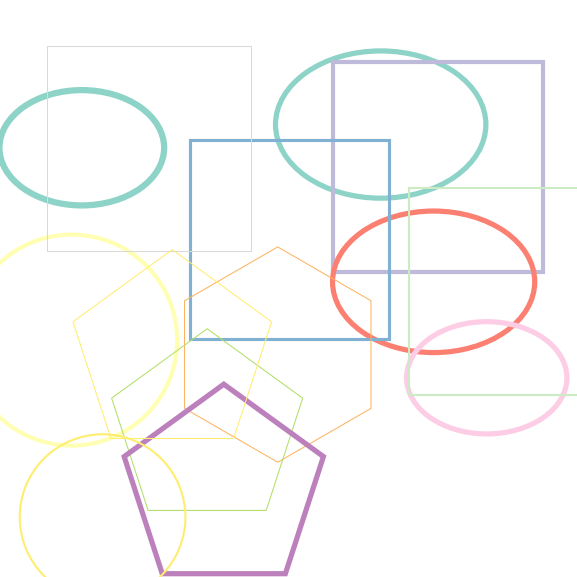[{"shape": "oval", "thickness": 3, "radius": 0.71, "center": [0.142, 0.743]}, {"shape": "oval", "thickness": 2.5, "radius": 0.91, "center": [0.659, 0.783]}, {"shape": "circle", "thickness": 2, "radius": 0.91, "center": [0.124, 0.41]}, {"shape": "square", "thickness": 2, "radius": 0.91, "center": [0.758, 0.711]}, {"shape": "oval", "thickness": 2.5, "radius": 0.88, "center": [0.751, 0.511]}, {"shape": "square", "thickness": 1.5, "radius": 0.86, "center": [0.501, 0.585]}, {"shape": "hexagon", "thickness": 0.5, "radius": 0.93, "center": [0.481, 0.385]}, {"shape": "pentagon", "thickness": 0.5, "radius": 0.87, "center": [0.359, 0.256]}, {"shape": "oval", "thickness": 2.5, "radius": 0.69, "center": [0.843, 0.345]}, {"shape": "square", "thickness": 0.5, "radius": 0.88, "center": [0.259, 0.742]}, {"shape": "pentagon", "thickness": 2.5, "radius": 0.91, "center": [0.388, 0.152]}, {"shape": "square", "thickness": 1, "radius": 0.9, "center": [0.887, 0.495]}, {"shape": "pentagon", "thickness": 0.5, "radius": 0.9, "center": [0.298, 0.386]}, {"shape": "circle", "thickness": 1, "radius": 0.72, "center": [0.178, 0.104]}]